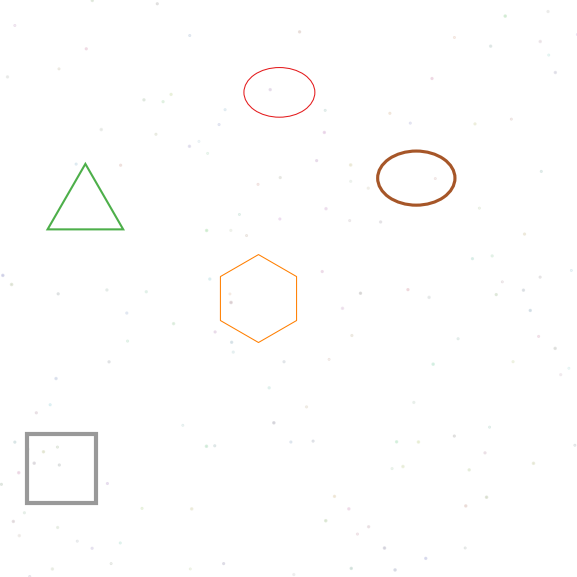[{"shape": "oval", "thickness": 0.5, "radius": 0.31, "center": [0.484, 0.839]}, {"shape": "triangle", "thickness": 1, "radius": 0.38, "center": [0.148, 0.64]}, {"shape": "hexagon", "thickness": 0.5, "radius": 0.38, "center": [0.448, 0.482]}, {"shape": "oval", "thickness": 1.5, "radius": 0.33, "center": [0.721, 0.691]}, {"shape": "square", "thickness": 2, "radius": 0.3, "center": [0.106, 0.188]}]